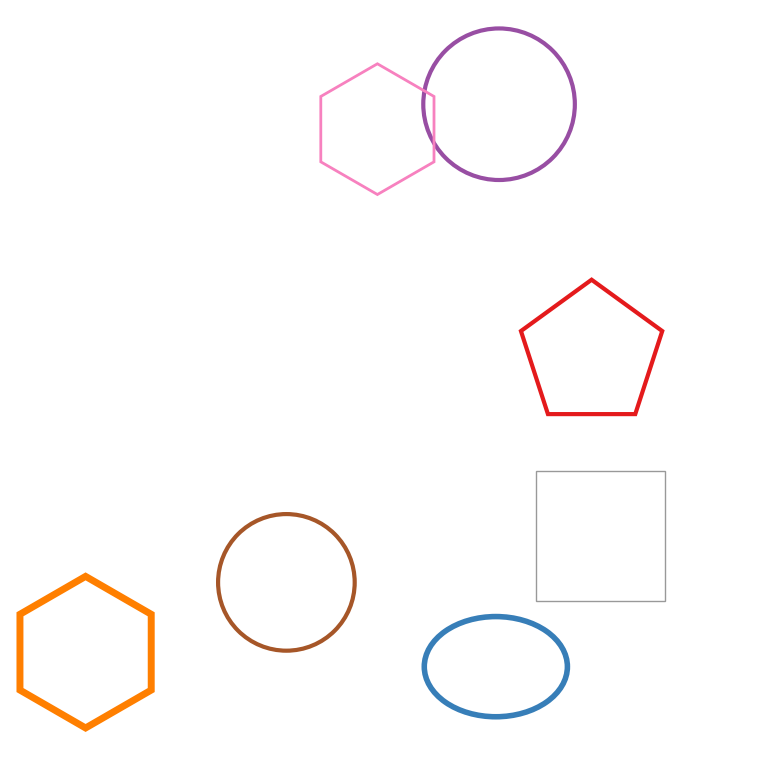[{"shape": "pentagon", "thickness": 1.5, "radius": 0.48, "center": [0.768, 0.54]}, {"shape": "oval", "thickness": 2, "radius": 0.46, "center": [0.644, 0.134]}, {"shape": "circle", "thickness": 1.5, "radius": 0.49, "center": [0.648, 0.865]}, {"shape": "hexagon", "thickness": 2.5, "radius": 0.49, "center": [0.111, 0.153]}, {"shape": "circle", "thickness": 1.5, "radius": 0.44, "center": [0.372, 0.244]}, {"shape": "hexagon", "thickness": 1, "radius": 0.42, "center": [0.49, 0.832]}, {"shape": "square", "thickness": 0.5, "radius": 0.42, "center": [0.78, 0.304]}]